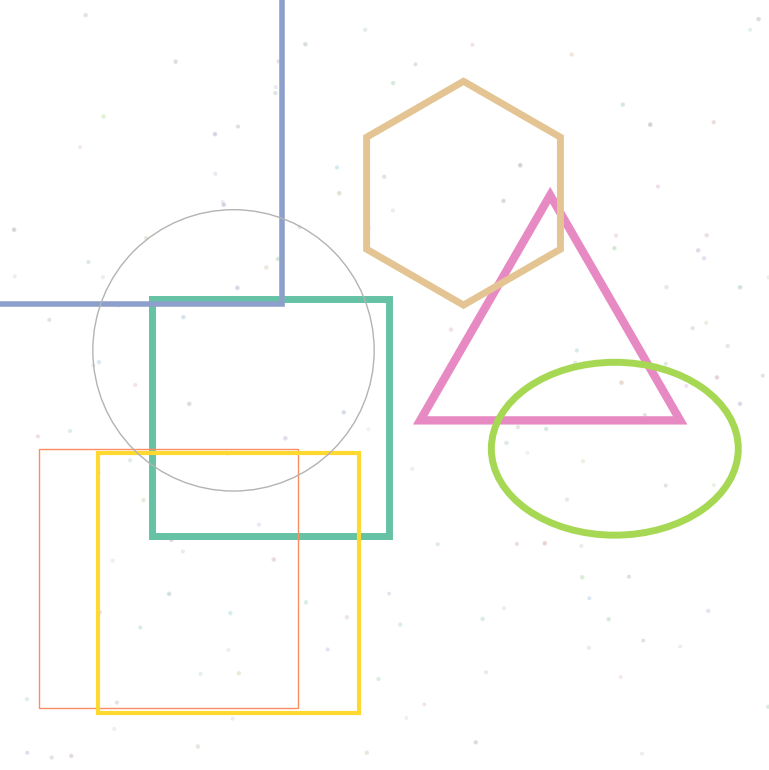[{"shape": "square", "thickness": 2.5, "radius": 0.77, "center": [0.352, 0.458]}, {"shape": "square", "thickness": 0.5, "radius": 0.84, "center": [0.219, 0.249]}, {"shape": "square", "thickness": 2, "radius": 0.99, "center": [0.168, 0.803]}, {"shape": "triangle", "thickness": 3, "radius": 0.97, "center": [0.715, 0.552]}, {"shape": "oval", "thickness": 2.5, "radius": 0.8, "center": [0.798, 0.417]}, {"shape": "square", "thickness": 1.5, "radius": 0.84, "center": [0.297, 0.243]}, {"shape": "hexagon", "thickness": 2.5, "radius": 0.73, "center": [0.602, 0.749]}, {"shape": "circle", "thickness": 0.5, "radius": 0.91, "center": [0.303, 0.545]}]